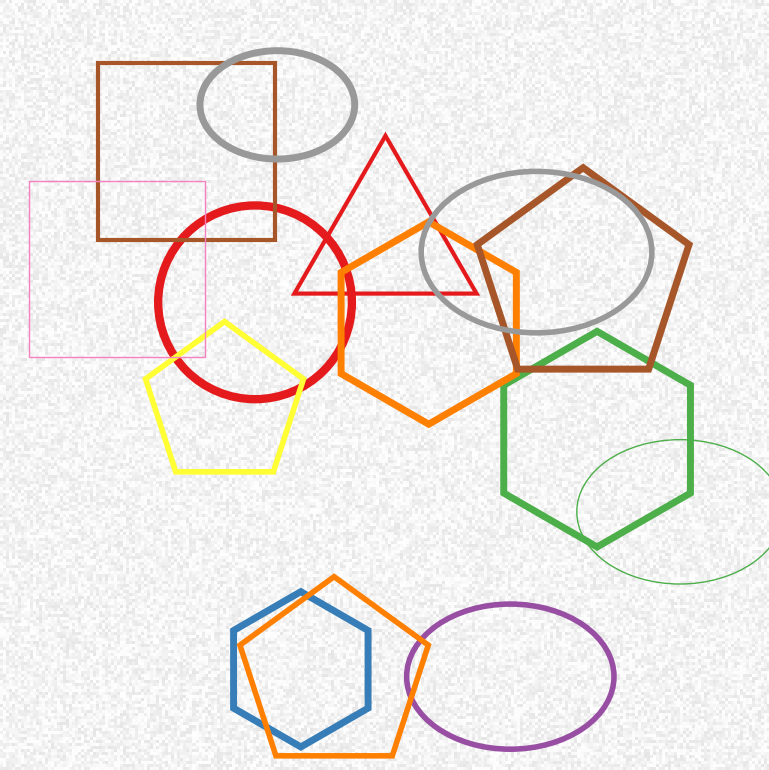[{"shape": "circle", "thickness": 3, "radius": 0.63, "center": [0.331, 0.607]}, {"shape": "triangle", "thickness": 1.5, "radius": 0.68, "center": [0.501, 0.687]}, {"shape": "hexagon", "thickness": 2.5, "radius": 0.5, "center": [0.391, 0.131]}, {"shape": "hexagon", "thickness": 2.5, "radius": 0.7, "center": [0.775, 0.43]}, {"shape": "oval", "thickness": 0.5, "radius": 0.67, "center": [0.883, 0.335]}, {"shape": "oval", "thickness": 2, "radius": 0.67, "center": [0.663, 0.121]}, {"shape": "hexagon", "thickness": 2.5, "radius": 0.66, "center": [0.557, 0.58]}, {"shape": "pentagon", "thickness": 2, "radius": 0.64, "center": [0.434, 0.122]}, {"shape": "pentagon", "thickness": 2, "radius": 0.54, "center": [0.292, 0.475]}, {"shape": "square", "thickness": 1.5, "radius": 0.58, "center": [0.242, 0.803]}, {"shape": "pentagon", "thickness": 2.5, "radius": 0.72, "center": [0.757, 0.638]}, {"shape": "square", "thickness": 0.5, "radius": 0.57, "center": [0.152, 0.651]}, {"shape": "oval", "thickness": 2.5, "radius": 0.5, "center": [0.36, 0.864]}, {"shape": "oval", "thickness": 2, "radius": 0.75, "center": [0.697, 0.673]}]